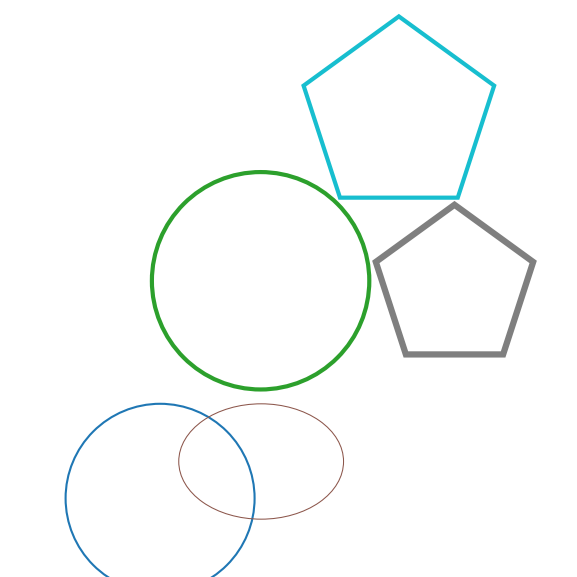[{"shape": "circle", "thickness": 1, "radius": 0.82, "center": [0.277, 0.136]}, {"shape": "circle", "thickness": 2, "radius": 0.94, "center": [0.451, 0.513]}, {"shape": "oval", "thickness": 0.5, "radius": 0.71, "center": [0.452, 0.2]}, {"shape": "pentagon", "thickness": 3, "radius": 0.72, "center": [0.787, 0.501]}, {"shape": "pentagon", "thickness": 2, "radius": 0.87, "center": [0.691, 0.797]}]